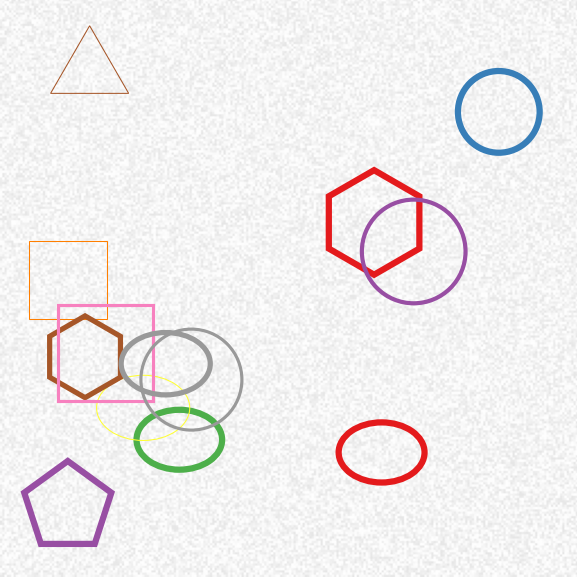[{"shape": "hexagon", "thickness": 3, "radius": 0.45, "center": [0.648, 0.614]}, {"shape": "oval", "thickness": 3, "radius": 0.37, "center": [0.661, 0.216]}, {"shape": "circle", "thickness": 3, "radius": 0.35, "center": [0.864, 0.805]}, {"shape": "oval", "thickness": 3, "radius": 0.37, "center": [0.311, 0.238]}, {"shape": "pentagon", "thickness": 3, "radius": 0.4, "center": [0.117, 0.121]}, {"shape": "circle", "thickness": 2, "radius": 0.45, "center": [0.716, 0.564]}, {"shape": "square", "thickness": 0.5, "radius": 0.34, "center": [0.118, 0.514]}, {"shape": "oval", "thickness": 0.5, "radius": 0.4, "center": [0.248, 0.293]}, {"shape": "triangle", "thickness": 0.5, "radius": 0.39, "center": [0.155, 0.876]}, {"shape": "hexagon", "thickness": 2.5, "radius": 0.35, "center": [0.147, 0.381]}, {"shape": "square", "thickness": 1.5, "radius": 0.41, "center": [0.182, 0.388]}, {"shape": "oval", "thickness": 2.5, "radius": 0.39, "center": [0.287, 0.369]}, {"shape": "circle", "thickness": 1.5, "radius": 0.44, "center": [0.331, 0.342]}]